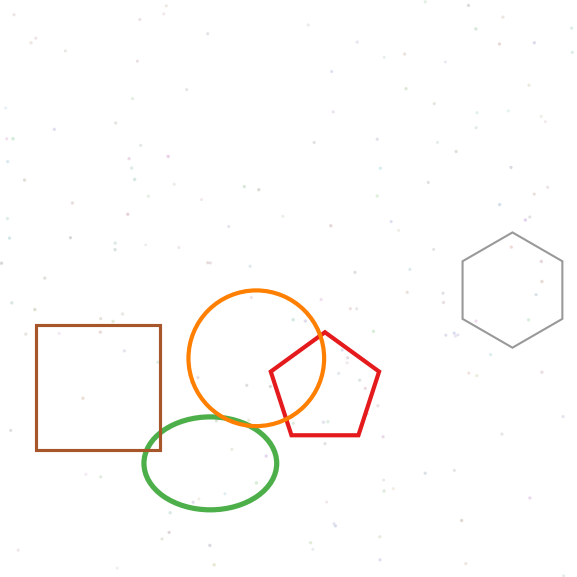[{"shape": "pentagon", "thickness": 2, "radius": 0.49, "center": [0.563, 0.325]}, {"shape": "oval", "thickness": 2.5, "radius": 0.57, "center": [0.364, 0.197]}, {"shape": "circle", "thickness": 2, "radius": 0.59, "center": [0.444, 0.379]}, {"shape": "square", "thickness": 1.5, "radius": 0.54, "center": [0.17, 0.328]}, {"shape": "hexagon", "thickness": 1, "radius": 0.5, "center": [0.887, 0.497]}]